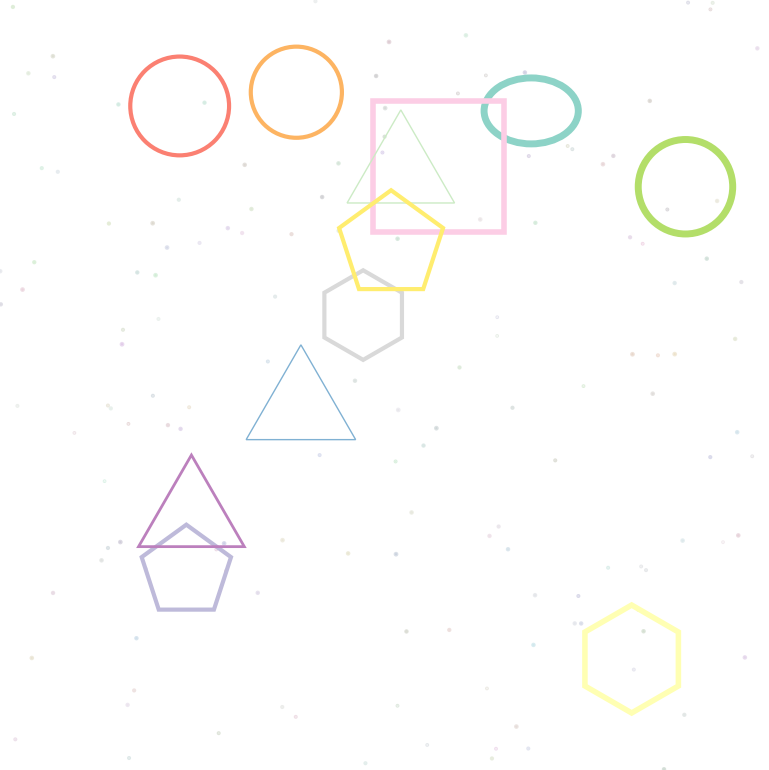[{"shape": "oval", "thickness": 2.5, "radius": 0.31, "center": [0.69, 0.856]}, {"shape": "hexagon", "thickness": 2, "radius": 0.35, "center": [0.82, 0.144]}, {"shape": "pentagon", "thickness": 1.5, "radius": 0.3, "center": [0.242, 0.258]}, {"shape": "circle", "thickness": 1.5, "radius": 0.32, "center": [0.233, 0.862]}, {"shape": "triangle", "thickness": 0.5, "radius": 0.41, "center": [0.391, 0.47]}, {"shape": "circle", "thickness": 1.5, "radius": 0.3, "center": [0.385, 0.88]}, {"shape": "circle", "thickness": 2.5, "radius": 0.31, "center": [0.89, 0.757]}, {"shape": "square", "thickness": 2, "radius": 0.42, "center": [0.569, 0.784]}, {"shape": "hexagon", "thickness": 1.5, "radius": 0.29, "center": [0.472, 0.591]}, {"shape": "triangle", "thickness": 1, "radius": 0.4, "center": [0.249, 0.33]}, {"shape": "triangle", "thickness": 0.5, "radius": 0.4, "center": [0.521, 0.777]}, {"shape": "pentagon", "thickness": 1.5, "radius": 0.35, "center": [0.508, 0.682]}]